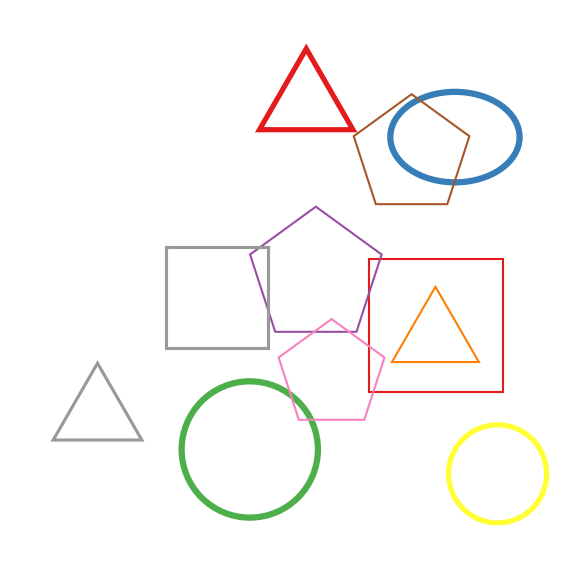[{"shape": "triangle", "thickness": 2.5, "radius": 0.47, "center": [0.53, 0.821]}, {"shape": "square", "thickness": 1, "radius": 0.58, "center": [0.755, 0.435]}, {"shape": "oval", "thickness": 3, "radius": 0.56, "center": [0.788, 0.762]}, {"shape": "circle", "thickness": 3, "radius": 0.59, "center": [0.433, 0.221]}, {"shape": "pentagon", "thickness": 1, "radius": 0.6, "center": [0.547, 0.521]}, {"shape": "triangle", "thickness": 1, "radius": 0.43, "center": [0.754, 0.416]}, {"shape": "circle", "thickness": 2.5, "radius": 0.42, "center": [0.862, 0.179]}, {"shape": "pentagon", "thickness": 1, "radius": 0.53, "center": [0.713, 0.731]}, {"shape": "pentagon", "thickness": 1, "radius": 0.48, "center": [0.574, 0.35]}, {"shape": "square", "thickness": 1.5, "radius": 0.44, "center": [0.376, 0.484]}, {"shape": "triangle", "thickness": 1.5, "radius": 0.44, "center": [0.169, 0.281]}]